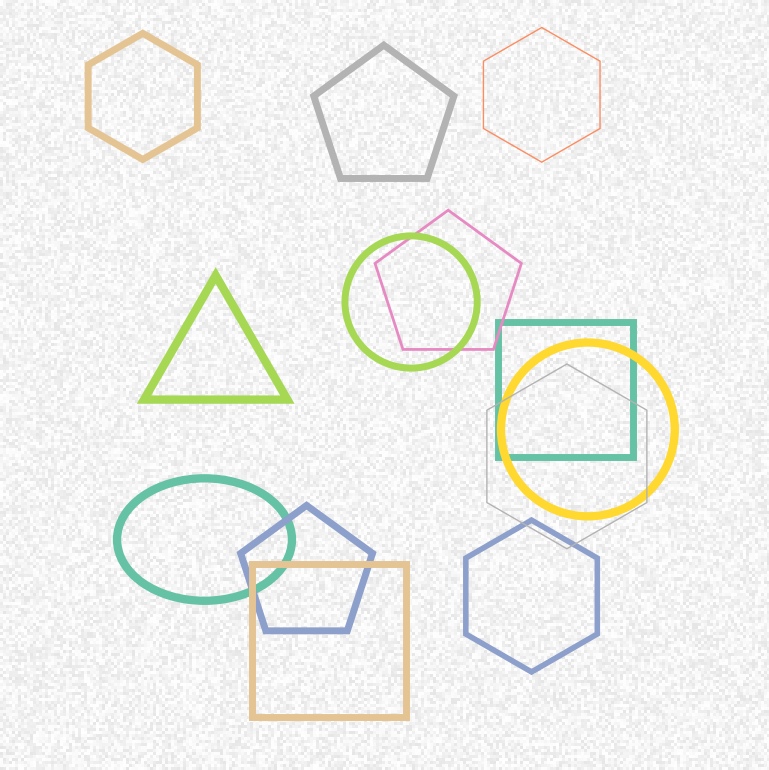[{"shape": "square", "thickness": 2.5, "radius": 0.44, "center": [0.735, 0.494]}, {"shape": "oval", "thickness": 3, "radius": 0.57, "center": [0.266, 0.299]}, {"shape": "hexagon", "thickness": 0.5, "radius": 0.44, "center": [0.704, 0.877]}, {"shape": "pentagon", "thickness": 2.5, "radius": 0.45, "center": [0.398, 0.254]}, {"shape": "hexagon", "thickness": 2, "radius": 0.49, "center": [0.69, 0.226]}, {"shape": "pentagon", "thickness": 1, "radius": 0.5, "center": [0.582, 0.627]}, {"shape": "circle", "thickness": 2.5, "radius": 0.43, "center": [0.534, 0.608]}, {"shape": "triangle", "thickness": 3, "radius": 0.54, "center": [0.28, 0.535]}, {"shape": "circle", "thickness": 3, "radius": 0.56, "center": [0.763, 0.442]}, {"shape": "square", "thickness": 2.5, "radius": 0.5, "center": [0.428, 0.168]}, {"shape": "hexagon", "thickness": 2.5, "radius": 0.41, "center": [0.185, 0.875]}, {"shape": "pentagon", "thickness": 2.5, "radius": 0.48, "center": [0.498, 0.846]}, {"shape": "hexagon", "thickness": 0.5, "radius": 0.6, "center": [0.736, 0.407]}]